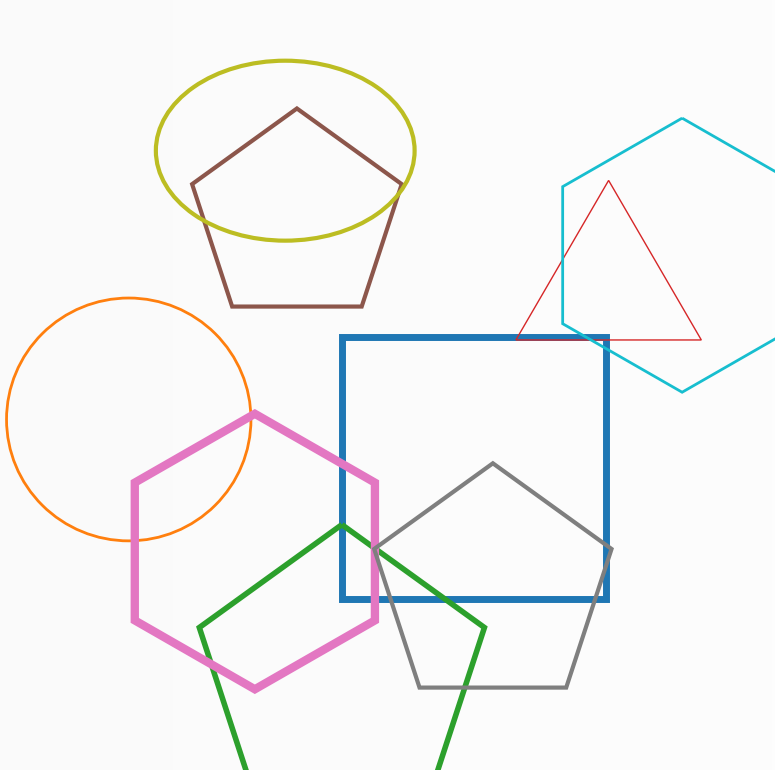[{"shape": "square", "thickness": 2.5, "radius": 0.85, "center": [0.611, 0.392]}, {"shape": "circle", "thickness": 1, "radius": 0.79, "center": [0.166, 0.455]}, {"shape": "pentagon", "thickness": 2, "radius": 0.97, "center": [0.441, 0.125]}, {"shape": "triangle", "thickness": 0.5, "radius": 0.69, "center": [0.785, 0.628]}, {"shape": "pentagon", "thickness": 1.5, "radius": 0.71, "center": [0.383, 0.717]}, {"shape": "hexagon", "thickness": 3, "radius": 0.89, "center": [0.329, 0.284]}, {"shape": "pentagon", "thickness": 1.5, "radius": 0.81, "center": [0.636, 0.237]}, {"shape": "oval", "thickness": 1.5, "radius": 0.83, "center": [0.368, 0.804]}, {"shape": "hexagon", "thickness": 1, "radius": 0.89, "center": [0.88, 0.669]}]